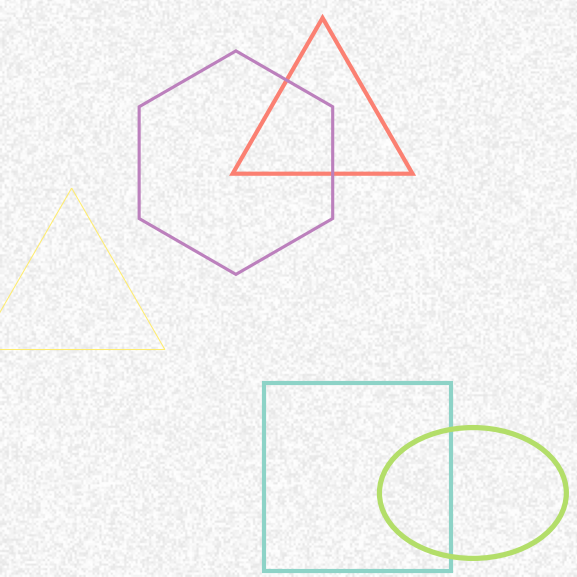[{"shape": "square", "thickness": 2, "radius": 0.81, "center": [0.619, 0.173]}, {"shape": "triangle", "thickness": 2, "radius": 0.9, "center": [0.559, 0.788]}, {"shape": "oval", "thickness": 2.5, "radius": 0.81, "center": [0.819, 0.145]}, {"shape": "hexagon", "thickness": 1.5, "radius": 0.97, "center": [0.409, 0.718]}, {"shape": "triangle", "thickness": 0.5, "radius": 0.93, "center": [0.124, 0.487]}]